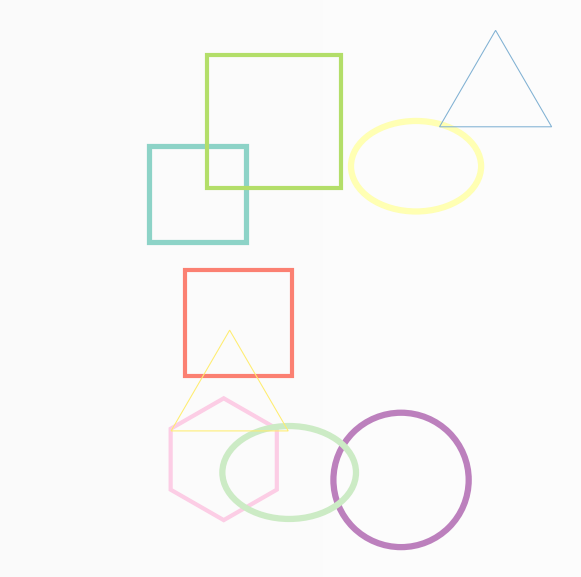[{"shape": "square", "thickness": 2.5, "radius": 0.42, "center": [0.34, 0.664]}, {"shape": "oval", "thickness": 3, "radius": 0.56, "center": [0.716, 0.711]}, {"shape": "square", "thickness": 2, "radius": 0.46, "center": [0.41, 0.44]}, {"shape": "triangle", "thickness": 0.5, "radius": 0.56, "center": [0.853, 0.835]}, {"shape": "square", "thickness": 2, "radius": 0.58, "center": [0.472, 0.789]}, {"shape": "hexagon", "thickness": 2, "radius": 0.53, "center": [0.385, 0.204]}, {"shape": "circle", "thickness": 3, "radius": 0.58, "center": [0.69, 0.168]}, {"shape": "oval", "thickness": 3, "radius": 0.57, "center": [0.498, 0.181]}, {"shape": "triangle", "thickness": 0.5, "radius": 0.58, "center": [0.395, 0.311]}]